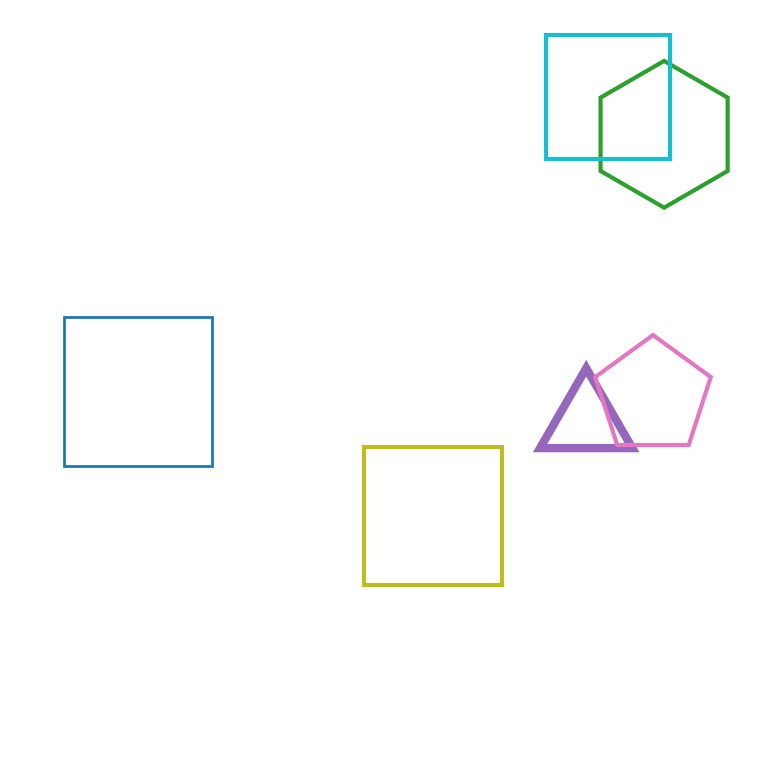[{"shape": "square", "thickness": 1, "radius": 0.48, "center": [0.18, 0.492]}, {"shape": "hexagon", "thickness": 1.5, "radius": 0.48, "center": [0.862, 0.826]}, {"shape": "triangle", "thickness": 3, "radius": 0.35, "center": [0.761, 0.453]}, {"shape": "pentagon", "thickness": 1.5, "radius": 0.39, "center": [0.848, 0.486]}, {"shape": "square", "thickness": 1.5, "radius": 0.45, "center": [0.562, 0.33]}, {"shape": "square", "thickness": 1.5, "radius": 0.4, "center": [0.79, 0.875]}]